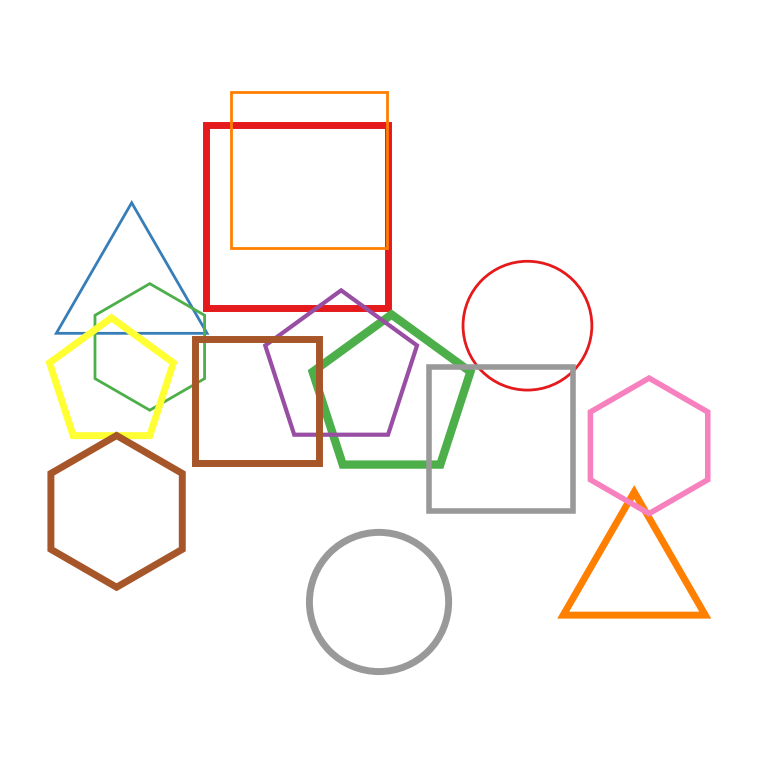[{"shape": "square", "thickness": 2.5, "radius": 0.59, "center": [0.386, 0.719]}, {"shape": "circle", "thickness": 1, "radius": 0.42, "center": [0.685, 0.577]}, {"shape": "triangle", "thickness": 1, "radius": 0.57, "center": [0.171, 0.624]}, {"shape": "pentagon", "thickness": 3, "radius": 0.54, "center": [0.508, 0.484]}, {"shape": "hexagon", "thickness": 1, "radius": 0.41, "center": [0.195, 0.549]}, {"shape": "pentagon", "thickness": 1.5, "radius": 0.52, "center": [0.443, 0.519]}, {"shape": "triangle", "thickness": 2.5, "radius": 0.53, "center": [0.824, 0.254]}, {"shape": "square", "thickness": 1, "radius": 0.51, "center": [0.401, 0.779]}, {"shape": "pentagon", "thickness": 2.5, "radius": 0.42, "center": [0.145, 0.503]}, {"shape": "hexagon", "thickness": 2.5, "radius": 0.49, "center": [0.151, 0.336]}, {"shape": "square", "thickness": 2.5, "radius": 0.4, "center": [0.334, 0.479]}, {"shape": "hexagon", "thickness": 2, "radius": 0.44, "center": [0.843, 0.421]}, {"shape": "circle", "thickness": 2.5, "radius": 0.45, "center": [0.492, 0.218]}, {"shape": "square", "thickness": 2, "radius": 0.47, "center": [0.65, 0.43]}]